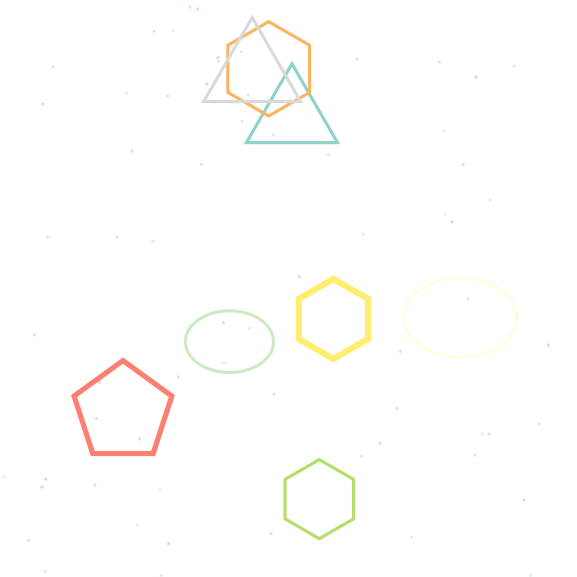[{"shape": "triangle", "thickness": 1.5, "radius": 0.46, "center": [0.506, 0.798]}, {"shape": "oval", "thickness": 0.5, "radius": 0.49, "center": [0.797, 0.449]}, {"shape": "pentagon", "thickness": 2.5, "radius": 0.44, "center": [0.213, 0.286]}, {"shape": "hexagon", "thickness": 1.5, "radius": 0.41, "center": [0.465, 0.88]}, {"shape": "hexagon", "thickness": 1.5, "radius": 0.34, "center": [0.553, 0.135]}, {"shape": "triangle", "thickness": 1.5, "radius": 0.48, "center": [0.437, 0.872]}, {"shape": "oval", "thickness": 1.5, "radius": 0.38, "center": [0.397, 0.407]}, {"shape": "hexagon", "thickness": 3, "radius": 0.35, "center": [0.577, 0.447]}]